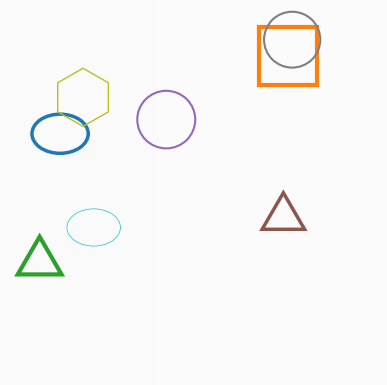[{"shape": "oval", "thickness": 2.5, "radius": 0.36, "center": [0.155, 0.653]}, {"shape": "square", "thickness": 3, "radius": 0.38, "center": [0.743, 0.854]}, {"shape": "triangle", "thickness": 3, "radius": 0.33, "center": [0.102, 0.32]}, {"shape": "circle", "thickness": 1.5, "radius": 0.37, "center": [0.429, 0.689]}, {"shape": "triangle", "thickness": 2.5, "radius": 0.32, "center": [0.731, 0.436]}, {"shape": "circle", "thickness": 1.5, "radius": 0.36, "center": [0.754, 0.897]}, {"shape": "hexagon", "thickness": 1, "radius": 0.38, "center": [0.214, 0.747]}, {"shape": "oval", "thickness": 0.5, "radius": 0.35, "center": [0.242, 0.409]}]